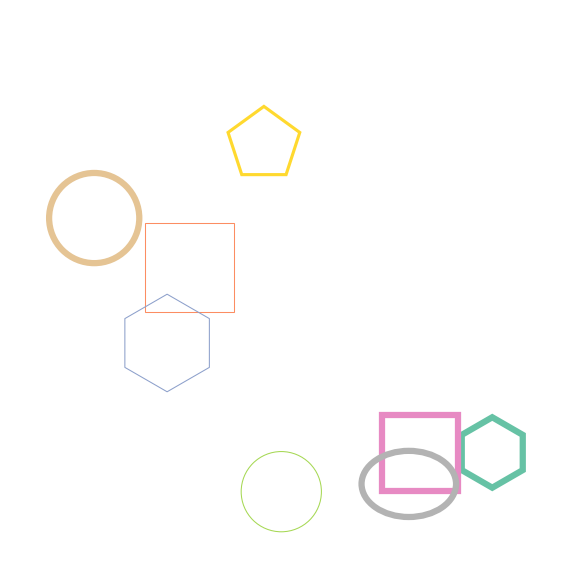[{"shape": "hexagon", "thickness": 3, "radius": 0.3, "center": [0.852, 0.216]}, {"shape": "square", "thickness": 0.5, "radius": 0.38, "center": [0.328, 0.536]}, {"shape": "hexagon", "thickness": 0.5, "radius": 0.42, "center": [0.289, 0.405]}, {"shape": "square", "thickness": 3, "radius": 0.33, "center": [0.727, 0.215]}, {"shape": "circle", "thickness": 0.5, "radius": 0.35, "center": [0.487, 0.148]}, {"shape": "pentagon", "thickness": 1.5, "radius": 0.33, "center": [0.457, 0.75]}, {"shape": "circle", "thickness": 3, "radius": 0.39, "center": [0.163, 0.622]}, {"shape": "oval", "thickness": 3, "radius": 0.41, "center": [0.708, 0.161]}]